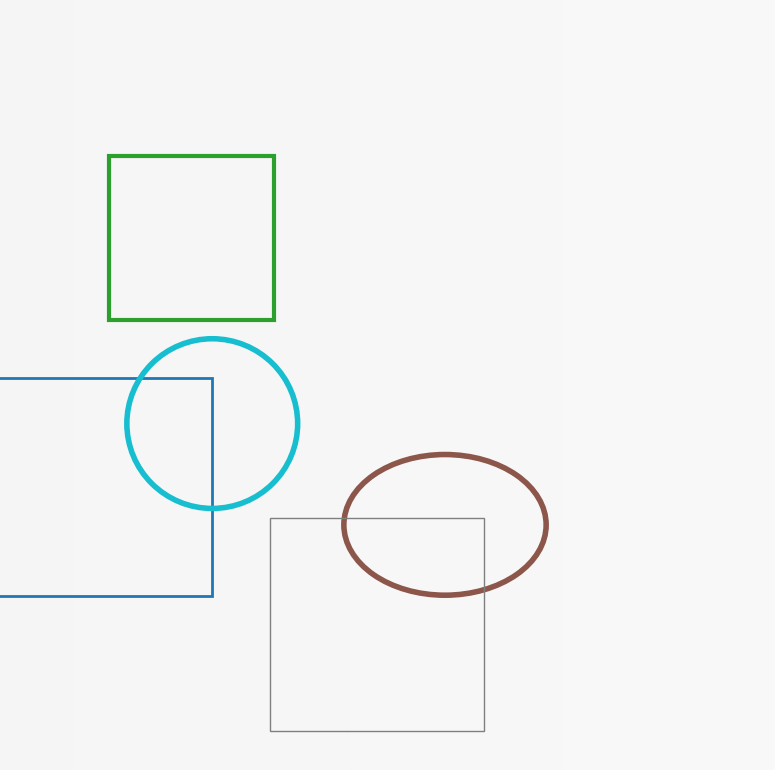[{"shape": "square", "thickness": 1, "radius": 0.71, "center": [0.132, 0.368]}, {"shape": "square", "thickness": 1.5, "radius": 0.53, "center": [0.247, 0.691]}, {"shape": "oval", "thickness": 2, "radius": 0.65, "center": [0.574, 0.318]}, {"shape": "square", "thickness": 0.5, "radius": 0.69, "center": [0.486, 0.189]}, {"shape": "circle", "thickness": 2, "radius": 0.55, "center": [0.274, 0.45]}]